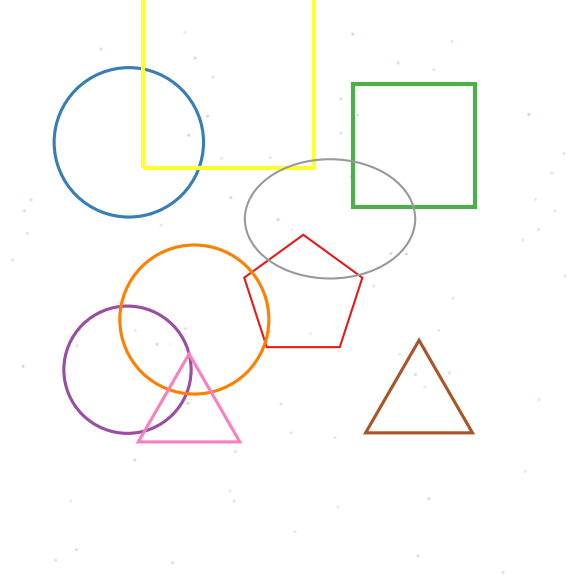[{"shape": "pentagon", "thickness": 1, "radius": 0.54, "center": [0.525, 0.485]}, {"shape": "circle", "thickness": 1.5, "radius": 0.65, "center": [0.223, 0.753]}, {"shape": "square", "thickness": 2, "radius": 0.53, "center": [0.717, 0.747]}, {"shape": "circle", "thickness": 1.5, "radius": 0.55, "center": [0.221, 0.359]}, {"shape": "circle", "thickness": 1.5, "radius": 0.65, "center": [0.337, 0.446]}, {"shape": "square", "thickness": 2, "radius": 0.74, "center": [0.395, 0.855]}, {"shape": "triangle", "thickness": 1.5, "radius": 0.53, "center": [0.726, 0.303]}, {"shape": "triangle", "thickness": 1.5, "radius": 0.51, "center": [0.327, 0.285]}, {"shape": "oval", "thickness": 1, "radius": 0.74, "center": [0.571, 0.62]}]